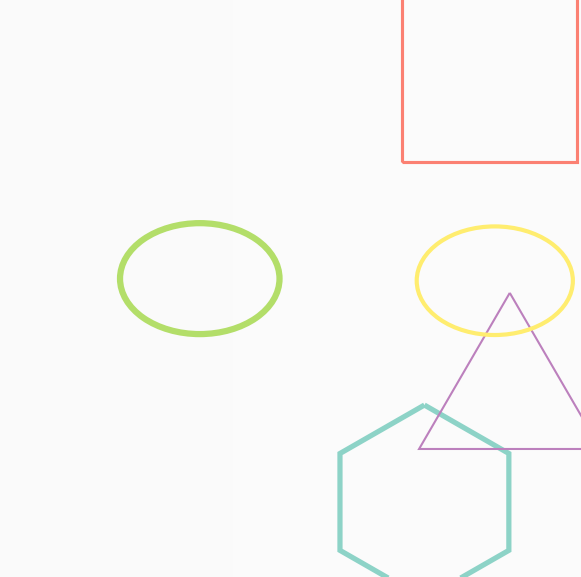[{"shape": "hexagon", "thickness": 2.5, "radius": 0.84, "center": [0.73, 0.13]}, {"shape": "square", "thickness": 1.5, "radius": 0.75, "center": [0.843, 0.869]}, {"shape": "oval", "thickness": 3, "radius": 0.69, "center": [0.344, 0.517]}, {"shape": "triangle", "thickness": 1, "radius": 0.9, "center": [0.877, 0.312]}, {"shape": "oval", "thickness": 2, "radius": 0.67, "center": [0.851, 0.513]}]